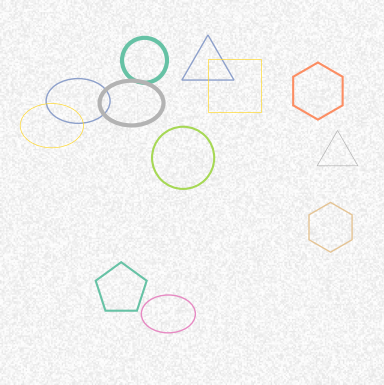[{"shape": "circle", "thickness": 3, "radius": 0.29, "center": [0.375, 0.843]}, {"shape": "pentagon", "thickness": 1.5, "radius": 0.35, "center": [0.315, 0.249]}, {"shape": "hexagon", "thickness": 1.5, "radius": 0.37, "center": [0.826, 0.763]}, {"shape": "triangle", "thickness": 1, "radius": 0.39, "center": [0.54, 0.831]}, {"shape": "oval", "thickness": 1, "radius": 0.42, "center": [0.203, 0.738]}, {"shape": "oval", "thickness": 1, "radius": 0.35, "center": [0.437, 0.185]}, {"shape": "circle", "thickness": 1.5, "radius": 0.4, "center": [0.476, 0.59]}, {"shape": "square", "thickness": 0.5, "radius": 0.35, "center": [0.609, 0.778]}, {"shape": "oval", "thickness": 0.5, "radius": 0.41, "center": [0.135, 0.674]}, {"shape": "hexagon", "thickness": 1, "radius": 0.32, "center": [0.859, 0.41]}, {"shape": "oval", "thickness": 3, "radius": 0.42, "center": [0.342, 0.732]}, {"shape": "triangle", "thickness": 0.5, "radius": 0.31, "center": [0.877, 0.6]}]